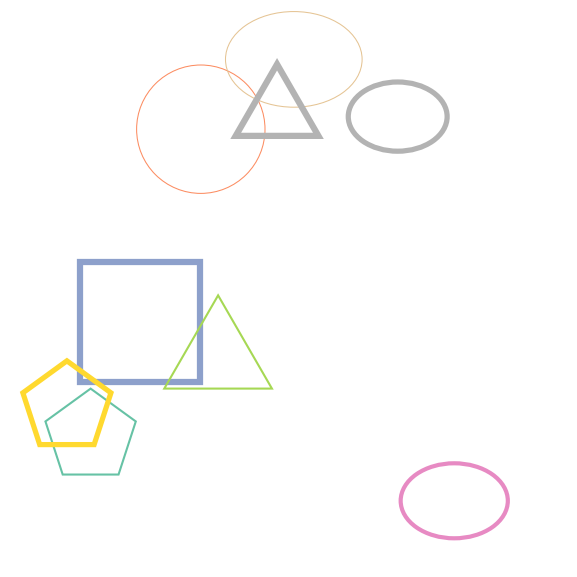[{"shape": "pentagon", "thickness": 1, "radius": 0.41, "center": [0.157, 0.244]}, {"shape": "circle", "thickness": 0.5, "radius": 0.56, "center": [0.348, 0.775]}, {"shape": "square", "thickness": 3, "radius": 0.52, "center": [0.242, 0.441]}, {"shape": "oval", "thickness": 2, "radius": 0.46, "center": [0.787, 0.132]}, {"shape": "triangle", "thickness": 1, "radius": 0.54, "center": [0.378, 0.38]}, {"shape": "pentagon", "thickness": 2.5, "radius": 0.4, "center": [0.116, 0.294]}, {"shape": "oval", "thickness": 0.5, "radius": 0.59, "center": [0.509, 0.896]}, {"shape": "triangle", "thickness": 3, "radius": 0.41, "center": [0.48, 0.805]}, {"shape": "oval", "thickness": 2.5, "radius": 0.43, "center": [0.689, 0.797]}]